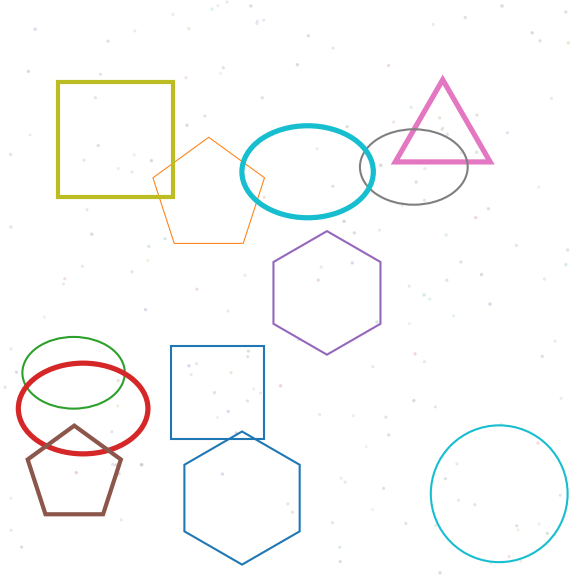[{"shape": "hexagon", "thickness": 1, "radius": 0.58, "center": [0.419, 0.137]}, {"shape": "square", "thickness": 1, "radius": 0.4, "center": [0.377, 0.32]}, {"shape": "pentagon", "thickness": 0.5, "radius": 0.51, "center": [0.361, 0.66]}, {"shape": "oval", "thickness": 1, "radius": 0.44, "center": [0.127, 0.354]}, {"shape": "oval", "thickness": 2.5, "radius": 0.56, "center": [0.144, 0.292]}, {"shape": "hexagon", "thickness": 1, "radius": 0.53, "center": [0.566, 0.492]}, {"shape": "pentagon", "thickness": 2, "radius": 0.42, "center": [0.129, 0.177]}, {"shape": "triangle", "thickness": 2.5, "radius": 0.47, "center": [0.767, 0.766]}, {"shape": "oval", "thickness": 1, "radius": 0.47, "center": [0.717, 0.71]}, {"shape": "square", "thickness": 2, "radius": 0.5, "center": [0.2, 0.757]}, {"shape": "oval", "thickness": 2.5, "radius": 0.57, "center": [0.533, 0.702]}, {"shape": "circle", "thickness": 1, "radius": 0.59, "center": [0.864, 0.144]}]